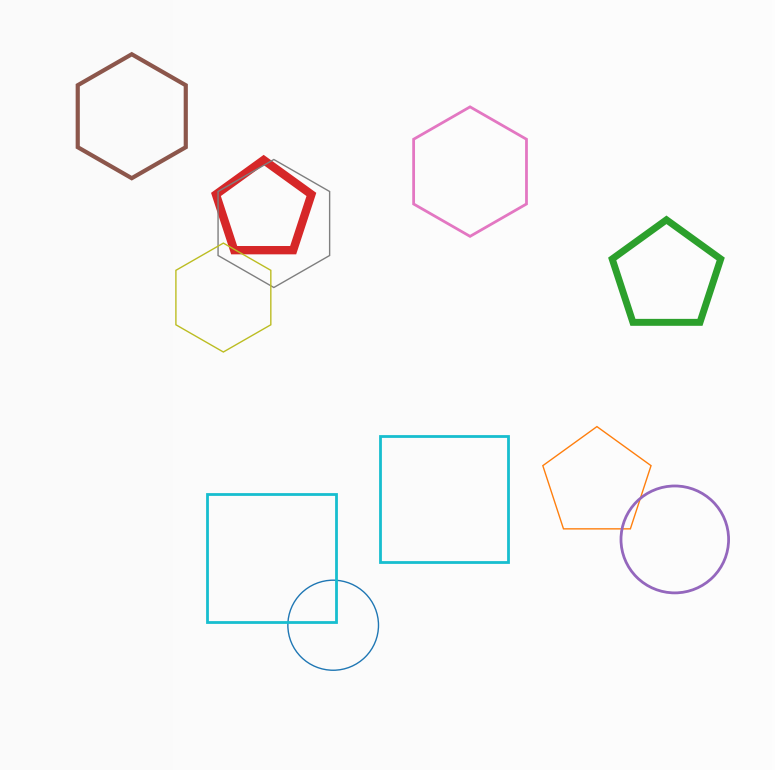[{"shape": "circle", "thickness": 0.5, "radius": 0.29, "center": [0.43, 0.188]}, {"shape": "pentagon", "thickness": 0.5, "radius": 0.37, "center": [0.77, 0.373]}, {"shape": "pentagon", "thickness": 2.5, "radius": 0.37, "center": [0.86, 0.641]}, {"shape": "pentagon", "thickness": 3, "radius": 0.32, "center": [0.34, 0.727]}, {"shape": "circle", "thickness": 1, "radius": 0.35, "center": [0.871, 0.299]}, {"shape": "hexagon", "thickness": 1.5, "radius": 0.4, "center": [0.17, 0.849]}, {"shape": "hexagon", "thickness": 1, "radius": 0.42, "center": [0.607, 0.777]}, {"shape": "hexagon", "thickness": 0.5, "radius": 0.42, "center": [0.353, 0.71]}, {"shape": "hexagon", "thickness": 0.5, "radius": 0.35, "center": [0.288, 0.614]}, {"shape": "square", "thickness": 1, "radius": 0.42, "center": [0.351, 0.275]}, {"shape": "square", "thickness": 1, "radius": 0.41, "center": [0.573, 0.352]}]